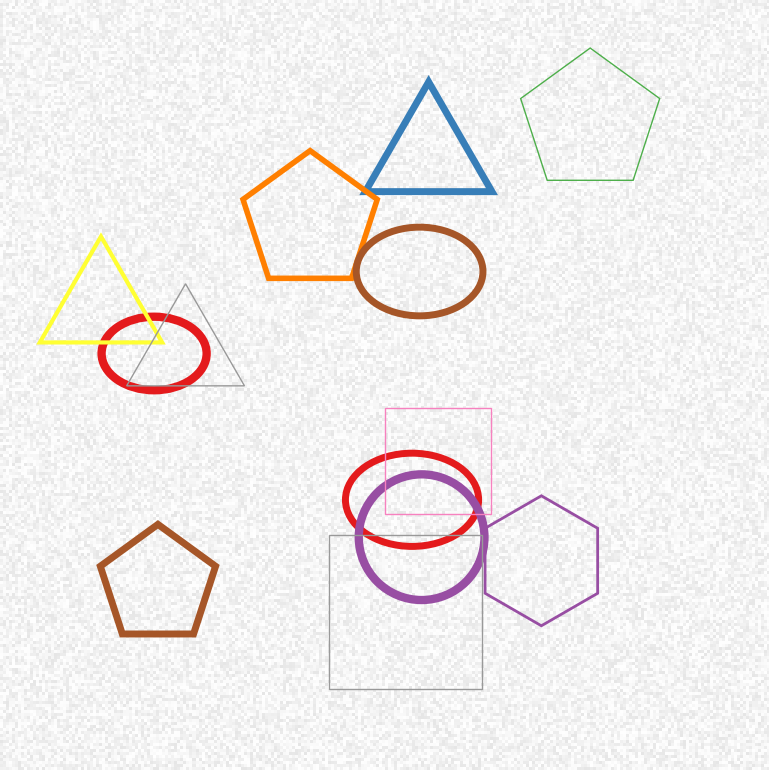[{"shape": "oval", "thickness": 3, "radius": 0.34, "center": [0.2, 0.541]}, {"shape": "oval", "thickness": 2.5, "radius": 0.43, "center": [0.535, 0.351]}, {"shape": "triangle", "thickness": 2.5, "radius": 0.47, "center": [0.557, 0.799]}, {"shape": "pentagon", "thickness": 0.5, "radius": 0.47, "center": [0.766, 0.843]}, {"shape": "hexagon", "thickness": 1, "radius": 0.42, "center": [0.703, 0.272]}, {"shape": "circle", "thickness": 3, "radius": 0.41, "center": [0.548, 0.302]}, {"shape": "pentagon", "thickness": 2, "radius": 0.46, "center": [0.403, 0.713]}, {"shape": "triangle", "thickness": 1.5, "radius": 0.46, "center": [0.131, 0.601]}, {"shape": "oval", "thickness": 2.5, "radius": 0.41, "center": [0.545, 0.647]}, {"shape": "pentagon", "thickness": 2.5, "radius": 0.39, "center": [0.205, 0.24]}, {"shape": "square", "thickness": 0.5, "radius": 0.34, "center": [0.569, 0.401]}, {"shape": "triangle", "thickness": 0.5, "radius": 0.44, "center": [0.241, 0.543]}, {"shape": "square", "thickness": 0.5, "radius": 0.5, "center": [0.526, 0.205]}]